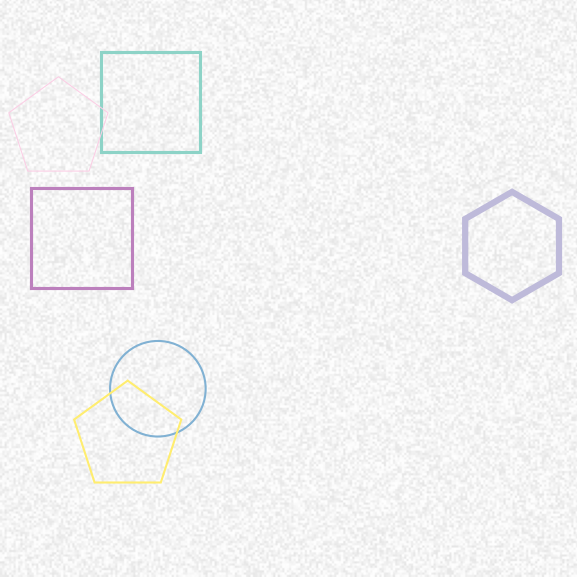[{"shape": "square", "thickness": 1.5, "radius": 0.43, "center": [0.26, 0.822]}, {"shape": "hexagon", "thickness": 3, "radius": 0.47, "center": [0.887, 0.573]}, {"shape": "circle", "thickness": 1, "radius": 0.41, "center": [0.273, 0.326]}, {"shape": "pentagon", "thickness": 0.5, "radius": 0.45, "center": [0.101, 0.776]}, {"shape": "square", "thickness": 1.5, "radius": 0.43, "center": [0.141, 0.587]}, {"shape": "pentagon", "thickness": 1, "radius": 0.49, "center": [0.221, 0.243]}]